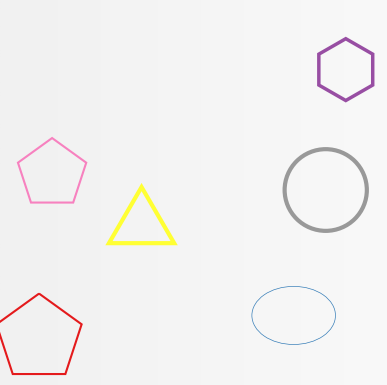[{"shape": "pentagon", "thickness": 1.5, "radius": 0.58, "center": [0.101, 0.122]}, {"shape": "oval", "thickness": 0.5, "radius": 0.54, "center": [0.758, 0.181]}, {"shape": "hexagon", "thickness": 2.5, "radius": 0.4, "center": [0.892, 0.819]}, {"shape": "triangle", "thickness": 3, "radius": 0.49, "center": [0.365, 0.417]}, {"shape": "pentagon", "thickness": 1.5, "radius": 0.46, "center": [0.134, 0.549]}, {"shape": "circle", "thickness": 3, "radius": 0.53, "center": [0.841, 0.506]}]